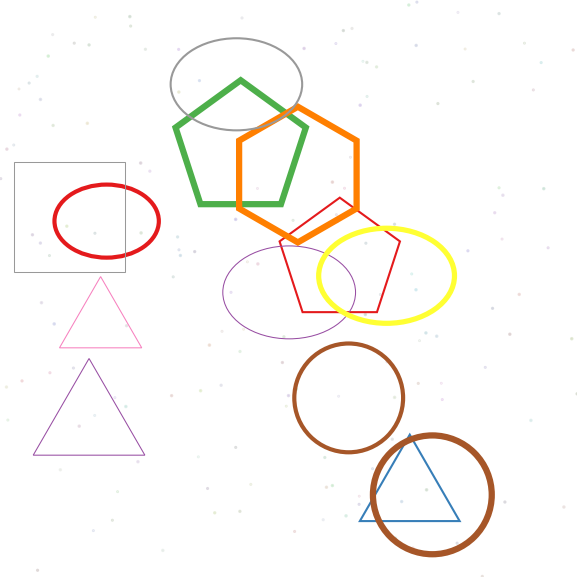[{"shape": "oval", "thickness": 2, "radius": 0.45, "center": [0.185, 0.616]}, {"shape": "pentagon", "thickness": 1, "radius": 0.55, "center": [0.588, 0.547]}, {"shape": "triangle", "thickness": 1, "radius": 0.5, "center": [0.71, 0.147]}, {"shape": "pentagon", "thickness": 3, "radius": 0.59, "center": [0.417, 0.742]}, {"shape": "oval", "thickness": 0.5, "radius": 0.57, "center": [0.501, 0.493]}, {"shape": "triangle", "thickness": 0.5, "radius": 0.56, "center": [0.154, 0.267]}, {"shape": "hexagon", "thickness": 3, "radius": 0.59, "center": [0.516, 0.697]}, {"shape": "oval", "thickness": 2.5, "radius": 0.59, "center": [0.669, 0.522]}, {"shape": "circle", "thickness": 3, "radius": 0.51, "center": [0.749, 0.142]}, {"shape": "circle", "thickness": 2, "radius": 0.47, "center": [0.604, 0.31]}, {"shape": "triangle", "thickness": 0.5, "radius": 0.41, "center": [0.174, 0.438]}, {"shape": "square", "thickness": 0.5, "radius": 0.48, "center": [0.12, 0.624]}, {"shape": "oval", "thickness": 1, "radius": 0.57, "center": [0.409, 0.853]}]